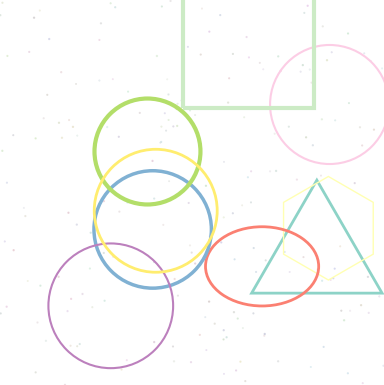[{"shape": "triangle", "thickness": 2, "radius": 0.98, "center": [0.823, 0.336]}, {"shape": "hexagon", "thickness": 1, "radius": 0.67, "center": [0.853, 0.407]}, {"shape": "oval", "thickness": 2, "radius": 0.73, "center": [0.681, 0.308]}, {"shape": "circle", "thickness": 2.5, "radius": 0.76, "center": [0.397, 0.404]}, {"shape": "circle", "thickness": 3, "radius": 0.69, "center": [0.383, 0.606]}, {"shape": "circle", "thickness": 1.5, "radius": 0.77, "center": [0.856, 0.729]}, {"shape": "circle", "thickness": 1.5, "radius": 0.81, "center": [0.288, 0.206]}, {"shape": "square", "thickness": 3, "radius": 0.85, "center": [0.645, 0.889]}, {"shape": "circle", "thickness": 2, "radius": 0.8, "center": [0.404, 0.453]}]